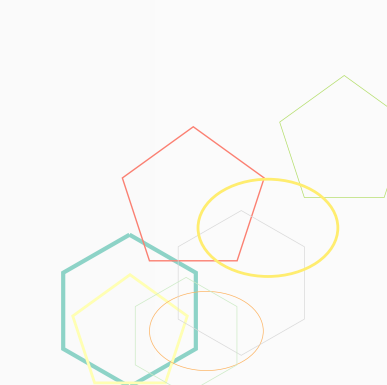[{"shape": "hexagon", "thickness": 3, "radius": 0.99, "center": [0.334, 0.193]}, {"shape": "pentagon", "thickness": 2, "radius": 0.78, "center": [0.336, 0.131]}, {"shape": "pentagon", "thickness": 1, "radius": 0.96, "center": [0.499, 0.478]}, {"shape": "oval", "thickness": 0.5, "radius": 0.73, "center": [0.533, 0.14]}, {"shape": "pentagon", "thickness": 0.5, "radius": 0.88, "center": [0.888, 0.629]}, {"shape": "hexagon", "thickness": 0.5, "radius": 0.94, "center": [0.623, 0.265]}, {"shape": "hexagon", "thickness": 0.5, "radius": 0.76, "center": [0.48, 0.128]}, {"shape": "oval", "thickness": 2, "radius": 0.9, "center": [0.691, 0.408]}]